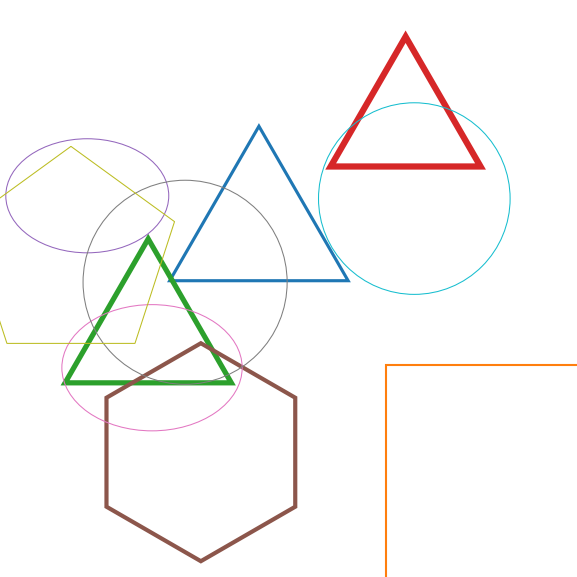[{"shape": "triangle", "thickness": 1.5, "radius": 0.89, "center": [0.448, 0.602]}, {"shape": "square", "thickness": 1, "radius": 0.93, "center": [0.854, 0.18]}, {"shape": "triangle", "thickness": 2.5, "radius": 0.83, "center": [0.257, 0.419]}, {"shape": "triangle", "thickness": 3, "radius": 0.75, "center": [0.702, 0.786]}, {"shape": "oval", "thickness": 0.5, "radius": 0.71, "center": [0.151, 0.66]}, {"shape": "hexagon", "thickness": 2, "radius": 0.94, "center": [0.348, 0.216]}, {"shape": "oval", "thickness": 0.5, "radius": 0.78, "center": [0.263, 0.362]}, {"shape": "circle", "thickness": 0.5, "radius": 0.88, "center": [0.321, 0.51]}, {"shape": "pentagon", "thickness": 0.5, "radius": 0.94, "center": [0.123, 0.557]}, {"shape": "circle", "thickness": 0.5, "radius": 0.83, "center": [0.717, 0.655]}]